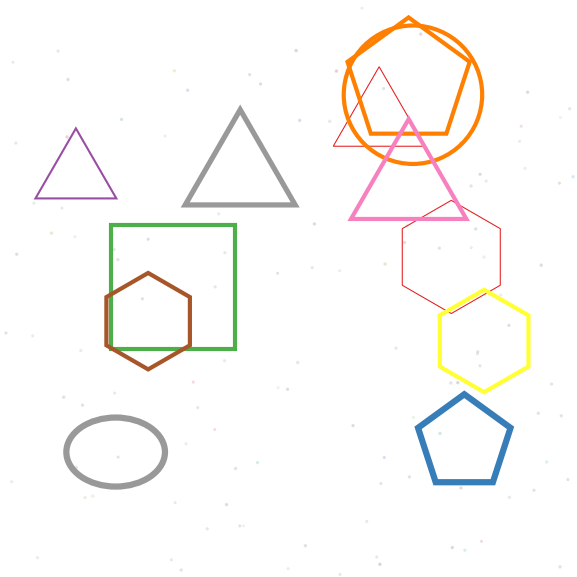[{"shape": "triangle", "thickness": 0.5, "radius": 0.46, "center": [0.657, 0.792]}, {"shape": "hexagon", "thickness": 0.5, "radius": 0.49, "center": [0.781, 0.554]}, {"shape": "pentagon", "thickness": 3, "radius": 0.42, "center": [0.804, 0.232]}, {"shape": "square", "thickness": 2, "radius": 0.54, "center": [0.3, 0.502]}, {"shape": "triangle", "thickness": 1, "radius": 0.4, "center": [0.131, 0.696]}, {"shape": "pentagon", "thickness": 2, "radius": 0.56, "center": [0.708, 0.858]}, {"shape": "circle", "thickness": 2, "radius": 0.6, "center": [0.715, 0.835]}, {"shape": "hexagon", "thickness": 2, "radius": 0.44, "center": [0.838, 0.409]}, {"shape": "hexagon", "thickness": 2, "radius": 0.42, "center": [0.257, 0.443]}, {"shape": "triangle", "thickness": 2, "radius": 0.58, "center": [0.708, 0.678]}, {"shape": "oval", "thickness": 3, "radius": 0.43, "center": [0.2, 0.216]}, {"shape": "triangle", "thickness": 2.5, "radius": 0.55, "center": [0.416, 0.699]}]